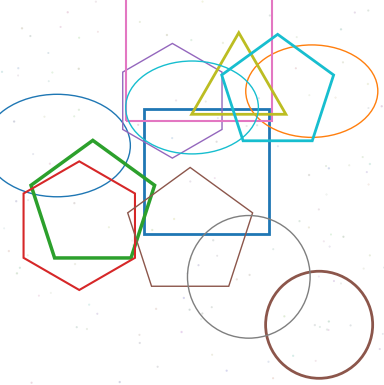[{"shape": "square", "thickness": 2, "radius": 0.81, "center": [0.537, 0.554]}, {"shape": "oval", "thickness": 1, "radius": 0.95, "center": [0.148, 0.622]}, {"shape": "oval", "thickness": 1, "radius": 0.86, "center": [0.81, 0.763]}, {"shape": "pentagon", "thickness": 2.5, "radius": 0.84, "center": [0.241, 0.467]}, {"shape": "hexagon", "thickness": 1.5, "radius": 0.84, "center": [0.206, 0.414]}, {"shape": "hexagon", "thickness": 1, "radius": 0.74, "center": [0.448, 0.738]}, {"shape": "pentagon", "thickness": 1, "radius": 0.85, "center": [0.494, 0.394]}, {"shape": "circle", "thickness": 2, "radius": 0.7, "center": [0.829, 0.156]}, {"shape": "square", "thickness": 1.5, "radius": 0.95, "center": [0.516, 0.877]}, {"shape": "circle", "thickness": 1, "radius": 0.8, "center": [0.646, 0.281]}, {"shape": "triangle", "thickness": 2, "radius": 0.71, "center": [0.62, 0.774]}, {"shape": "oval", "thickness": 1, "radius": 0.86, "center": [0.499, 0.721]}, {"shape": "pentagon", "thickness": 2, "radius": 0.76, "center": [0.721, 0.758]}]